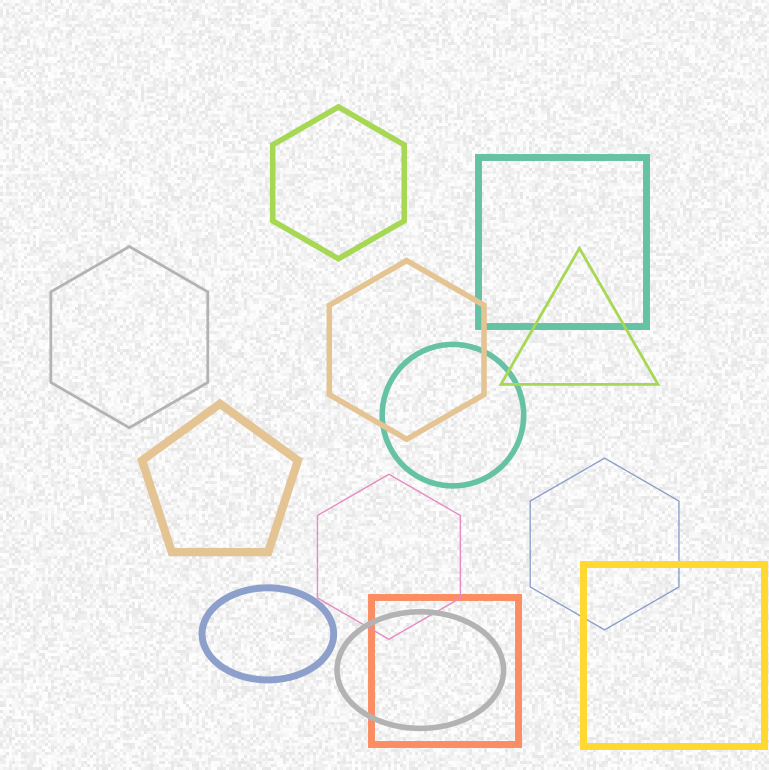[{"shape": "square", "thickness": 2.5, "radius": 0.55, "center": [0.73, 0.686]}, {"shape": "circle", "thickness": 2, "radius": 0.46, "center": [0.588, 0.461]}, {"shape": "square", "thickness": 2.5, "radius": 0.48, "center": [0.577, 0.129]}, {"shape": "hexagon", "thickness": 0.5, "radius": 0.56, "center": [0.785, 0.294]}, {"shape": "oval", "thickness": 2.5, "radius": 0.43, "center": [0.348, 0.177]}, {"shape": "hexagon", "thickness": 0.5, "radius": 0.54, "center": [0.505, 0.277]}, {"shape": "hexagon", "thickness": 2, "radius": 0.49, "center": [0.44, 0.763]}, {"shape": "triangle", "thickness": 1, "radius": 0.59, "center": [0.753, 0.56]}, {"shape": "square", "thickness": 2.5, "radius": 0.59, "center": [0.875, 0.149]}, {"shape": "pentagon", "thickness": 3, "radius": 0.53, "center": [0.286, 0.369]}, {"shape": "hexagon", "thickness": 2, "radius": 0.58, "center": [0.528, 0.546]}, {"shape": "hexagon", "thickness": 1, "radius": 0.59, "center": [0.168, 0.562]}, {"shape": "oval", "thickness": 2, "radius": 0.54, "center": [0.546, 0.13]}]